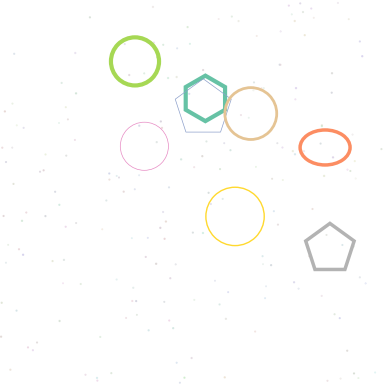[{"shape": "hexagon", "thickness": 3, "radius": 0.3, "center": [0.533, 0.744]}, {"shape": "oval", "thickness": 2.5, "radius": 0.32, "center": [0.844, 0.617]}, {"shape": "pentagon", "thickness": 0.5, "radius": 0.38, "center": [0.528, 0.719]}, {"shape": "circle", "thickness": 0.5, "radius": 0.31, "center": [0.375, 0.62]}, {"shape": "circle", "thickness": 3, "radius": 0.31, "center": [0.351, 0.841]}, {"shape": "circle", "thickness": 1, "radius": 0.38, "center": [0.611, 0.438]}, {"shape": "circle", "thickness": 2, "radius": 0.34, "center": [0.651, 0.705]}, {"shape": "pentagon", "thickness": 2.5, "radius": 0.33, "center": [0.857, 0.354]}]